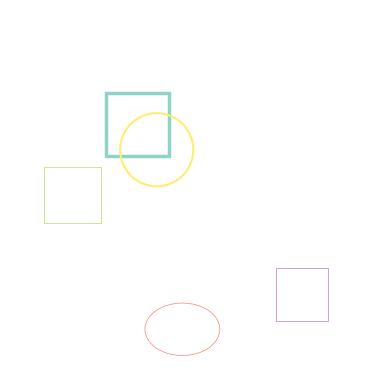[{"shape": "square", "thickness": 2.5, "radius": 0.41, "center": [0.357, 0.677]}, {"shape": "oval", "thickness": 0.5, "radius": 0.49, "center": [0.474, 0.145]}, {"shape": "square", "thickness": 0.5, "radius": 0.37, "center": [0.188, 0.494]}, {"shape": "square", "thickness": 0.5, "radius": 0.34, "center": [0.784, 0.235]}, {"shape": "circle", "thickness": 1.5, "radius": 0.48, "center": [0.407, 0.611]}]